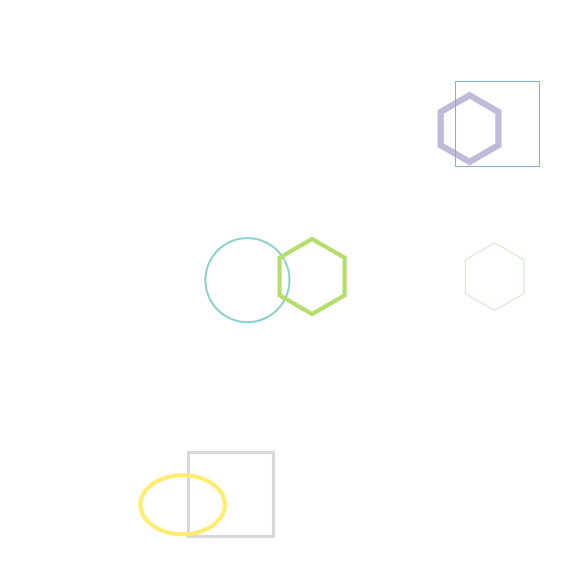[{"shape": "circle", "thickness": 1, "radius": 0.36, "center": [0.428, 0.514]}, {"shape": "hexagon", "thickness": 3, "radius": 0.29, "center": [0.813, 0.777]}, {"shape": "square", "thickness": 0.5, "radius": 0.36, "center": [0.861, 0.785]}, {"shape": "hexagon", "thickness": 2, "radius": 0.33, "center": [0.54, 0.52]}, {"shape": "square", "thickness": 1.5, "radius": 0.37, "center": [0.399, 0.144]}, {"shape": "hexagon", "thickness": 0.5, "radius": 0.29, "center": [0.856, 0.52]}, {"shape": "oval", "thickness": 2, "radius": 0.37, "center": [0.316, 0.125]}]